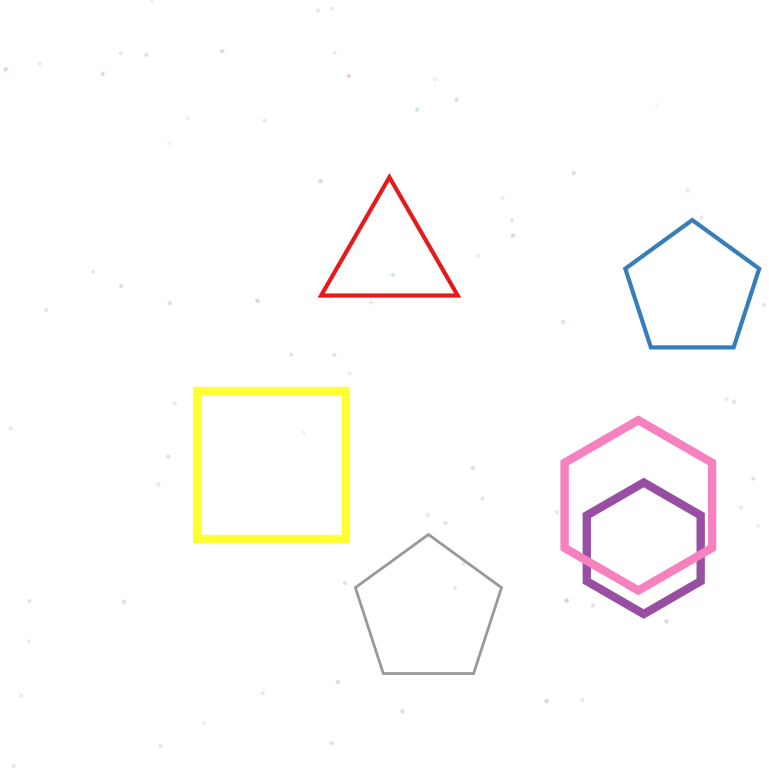[{"shape": "triangle", "thickness": 1.5, "radius": 0.51, "center": [0.506, 0.667]}, {"shape": "pentagon", "thickness": 1.5, "radius": 0.46, "center": [0.899, 0.623]}, {"shape": "hexagon", "thickness": 3, "radius": 0.43, "center": [0.836, 0.288]}, {"shape": "square", "thickness": 3, "radius": 0.48, "center": [0.352, 0.396]}, {"shape": "hexagon", "thickness": 3, "radius": 0.55, "center": [0.829, 0.344]}, {"shape": "pentagon", "thickness": 1, "radius": 0.5, "center": [0.556, 0.206]}]